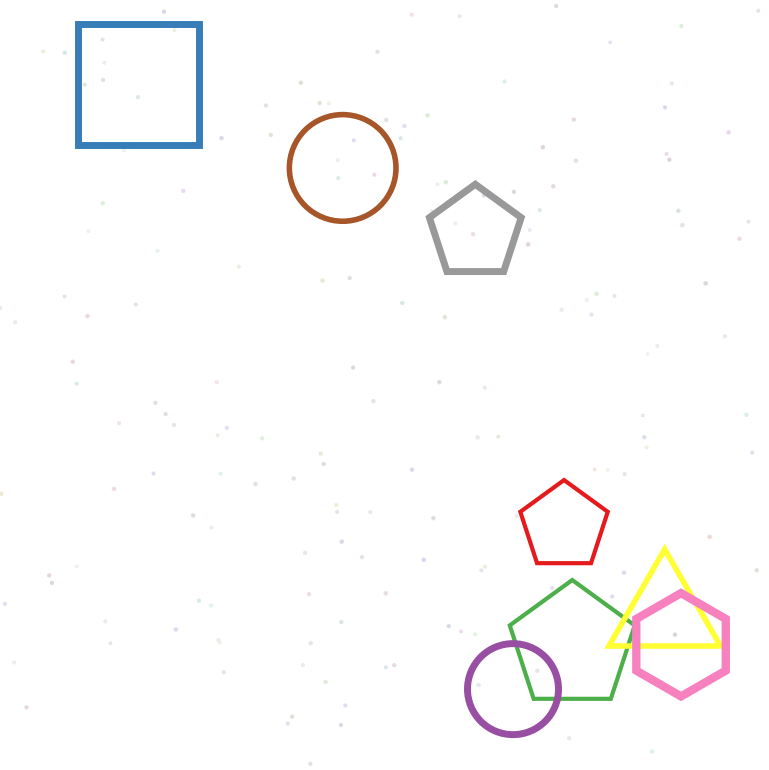[{"shape": "pentagon", "thickness": 1.5, "radius": 0.3, "center": [0.733, 0.317]}, {"shape": "square", "thickness": 2.5, "radius": 0.39, "center": [0.18, 0.89]}, {"shape": "pentagon", "thickness": 1.5, "radius": 0.43, "center": [0.743, 0.161]}, {"shape": "circle", "thickness": 2.5, "radius": 0.3, "center": [0.666, 0.105]}, {"shape": "triangle", "thickness": 2, "radius": 0.42, "center": [0.863, 0.203]}, {"shape": "circle", "thickness": 2, "radius": 0.35, "center": [0.445, 0.782]}, {"shape": "hexagon", "thickness": 3, "radius": 0.34, "center": [0.884, 0.163]}, {"shape": "pentagon", "thickness": 2.5, "radius": 0.31, "center": [0.617, 0.698]}]